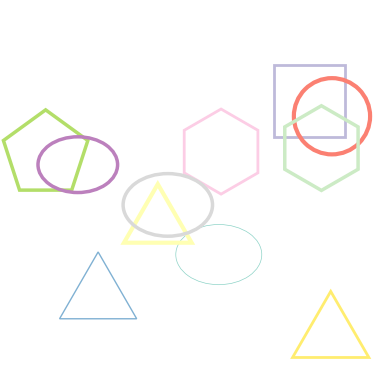[{"shape": "oval", "thickness": 0.5, "radius": 0.56, "center": [0.568, 0.339]}, {"shape": "triangle", "thickness": 3, "radius": 0.51, "center": [0.41, 0.42]}, {"shape": "square", "thickness": 2, "radius": 0.47, "center": [0.804, 0.738]}, {"shape": "circle", "thickness": 3, "radius": 0.5, "center": [0.862, 0.698]}, {"shape": "triangle", "thickness": 1, "radius": 0.58, "center": [0.255, 0.23]}, {"shape": "pentagon", "thickness": 2.5, "radius": 0.58, "center": [0.119, 0.599]}, {"shape": "hexagon", "thickness": 2, "radius": 0.55, "center": [0.574, 0.606]}, {"shape": "oval", "thickness": 2.5, "radius": 0.58, "center": [0.436, 0.468]}, {"shape": "oval", "thickness": 2.5, "radius": 0.52, "center": [0.202, 0.572]}, {"shape": "hexagon", "thickness": 2.5, "radius": 0.55, "center": [0.835, 0.615]}, {"shape": "triangle", "thickness": 2, "radius": 0.57, "center": [0.859, 0.129]}]